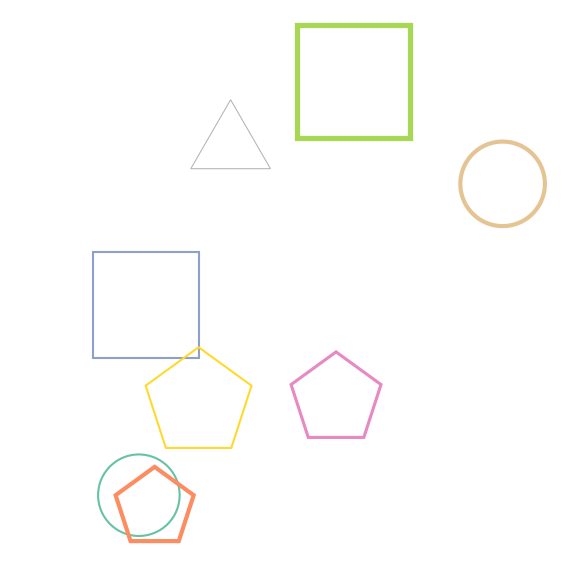[{"shape": "circle", "thickness": 1, "radius": 0.35, "center": [0.24, 0.142]}, {"shape": "pentagon", "thickness": 2, "radius": 0.36, "center": [0.268, 0.12]}, {"shape": "square", "thickness": 1, "radius": 0.46, "center": [0.253, 0.471]}, {"shape": "pentagon", "thickness": 1.5, "radius": 0.41, "center": [0.582, 0.308]}, {"shape": "square", "thickness": 2.5, "radius": 0.49, "center": [0.613, 0.857]}, {"shape": "pentagon", "thickness": 1, "radius": 0.48, "center": [0.344, 0.301]}, {"shape": "circle", "thickness": 2, "radius": 0.37, "center": [0.87, 0.681]}, {"shape": "triangle", "thickness": 0.5, "radius": 0.4, "center": [0.399, 0.747]}]